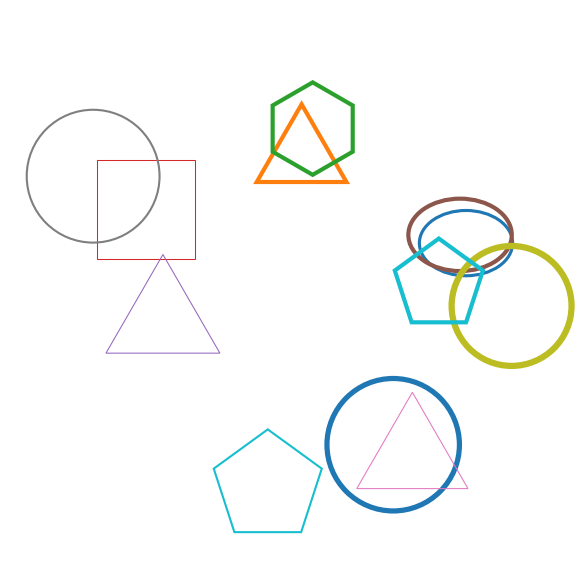[{"shape": "circle", "thickness": 2.5, "radius": 0.57, "center": [0.681, 0.229]}, {"shape": "oval", "thickness": 1.5, "radius": 0.4, "center": [0.807, 0.578]}, {"shape": "triangle", "thickness": 2, "radius": 0.45, "center": [0.522, 0.729]}, {"shape": "hexagon", "thickness": 2, "radius": 0.4, "center": [0.541, 0.776]}, {"shape": "square", "thickness": 0.5, "radius": 0.43, "center": [0.253, 0.636]}, {"shape": "triangle", "thickness": 0.5, "radius": 0.57, "center": [0.282, 0.445]}, {"shape": "oval", "thickness": 2, "radius": 0.45, "center": [0.797, 0.592]}, {"shape": "triangle", "thickness": 0.5, "radius": 0.56, "center": [0.714, 0.209]}, {"shape": "circle", "thickness": 1, "radius": 0.58, "center": [0.161, 0.694]}, {"shape": "circle", "thickness": 3, "radius": 0.52, "center": [0.886, 0.469]}, {"shape": "pentagon", "thickness": 2, "radius": 0.4, "center": [0.76, 0.506]}, {"shape": "pentagon", "thickness": 1, "radius": 0.49, "center": [0.464, 0.157]}]